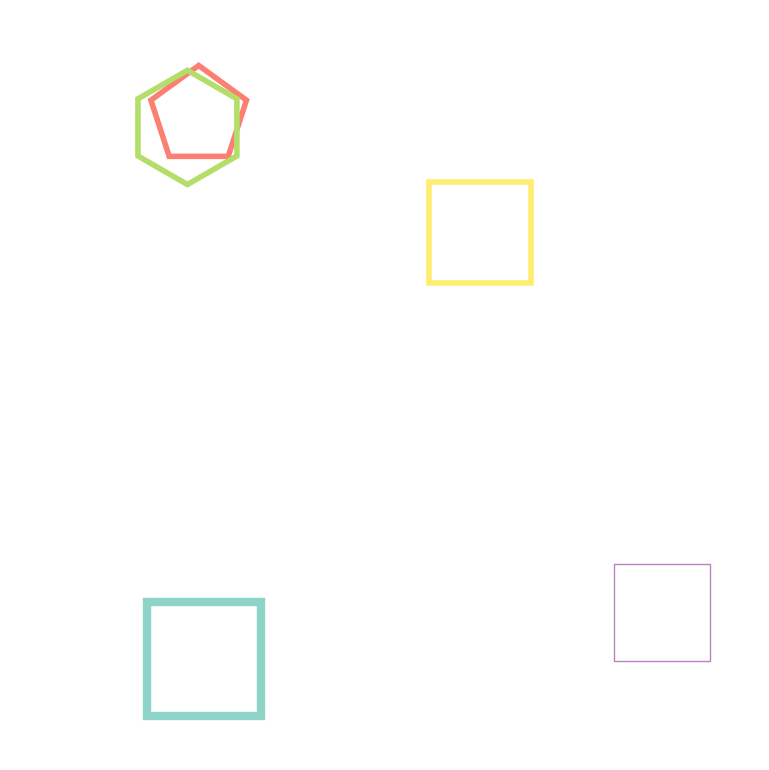[{"shape": "square", "thickness": 3, "radius": 0.37, "center": [0.265, 0.144]}, {"shape": "pentagon", "thickness": 2, "radius": 0.33, "center": [0.258, 0.85]}, {"shape": "hexagon", "thickness": 2, "radius": 0.37, "center": [0.243, 0.835]}, {"shape": "square", "thickness": 0.5, "radius": 0.31, "center": [0.86, 0.205]}, {"shape": "square", "thickness": 2, "radius": 0.33, "center": [0.623, 0.698]}]